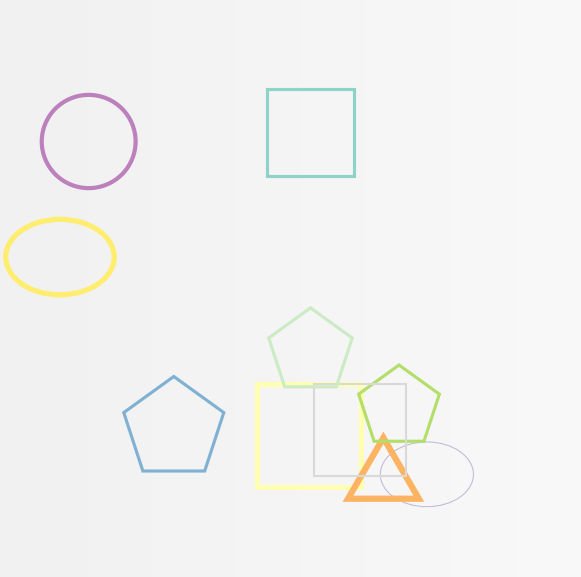[{"shape": "square", "thickness": 1.5, "radius": 0.38, "center": [0.534, 0.77]}, {"shape": "square", "thickness": 2.5, "radius": 0.44, "center": [0.532, 0.245]}, {"shape": "oval", "thickness": 0.5, "radius": 0.4, "center": [0.734, 0.178]}, {"shape": "pentagon", "thickness": 1.5, "radius": 0.45, "center": [0.299, 0.257]}, {"shape": "triangle", "thickness": 3, "radius": 0.35, "center": [0.66, 0.171]}, {"shape": "pentagon", "thickness": 1.5, "radius": 0.36, "center": [0.686, 0.294]}, {"shape": "square", "thickness": 1, "radius": 0.4, "center": [0.62, 0.254]}, {"shape": "circle", "thickness": 2, "radius": 0.4, "center": [0.153, 0.754]}, {"shape": "pentagon", "thickness": 1.5, "radius": 0.38, "center": [0.534, 0.39]}, {"shape": "oval", "thickness": 2.5, "radius": 0.47, "center": [0.103, 0.554]}]